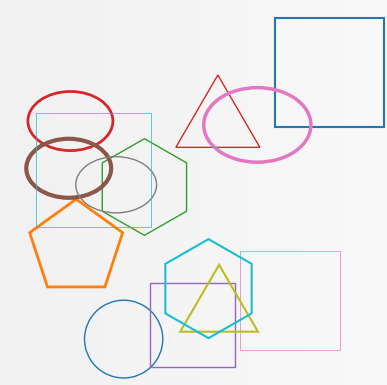[{"shape": "circle", "thickness": 1, "radius": 0.5, "center": [0.319, 0.119]}, {"shape": "square", "thickness": 1.5, "radius": 0.71, "center": [0.85, 0.811]}, {"shape": "pentagon", "thickness": 2, "radius": 0.63, "center": [0.197, 0.357]}, {"shape": "hexagon", "thickness": 1, "radius": 0.63, "center": [0.373, 0.514]}, {"shape": "triangle", "thickness": 1, "radius": 0.63, "center": [0.562, 0.68]}, {"shape": "oval", "thickness": 2, "radius": 0.55, "center": [0.182, 0.686]}, {"shape": "square", "thickness": 1, "radius": 0.55, "center": [0.498, 0.156]}, {"shape": "oval", "thickness": 3, "radius": 0.55, "center": [0.177, 0.563]}, {"shape": "square", "thickness": 0.5, "radius": 0.64, "center": [0.747, 0.22]}, {"shape": "oval", "thickness": 2.5, "radius": 0.69, "center": [0.664, 0.676]}, {"shape": "oval", "thickness": 1, "radius": 0.52, "center": [0.3, 0.52]}, {"shape": "triangle", "thickness": 1.5, "radius": 0.58, "center": [0.565, 0.196]}, {"shape": "hexagon", "thickness": 1.5, "radius": 0.64, "center": [0.538, 0.25]}, {"shape": "square", "thickness": 0.5, "radius": 0.74, "center": [0.241, 0.56]}]